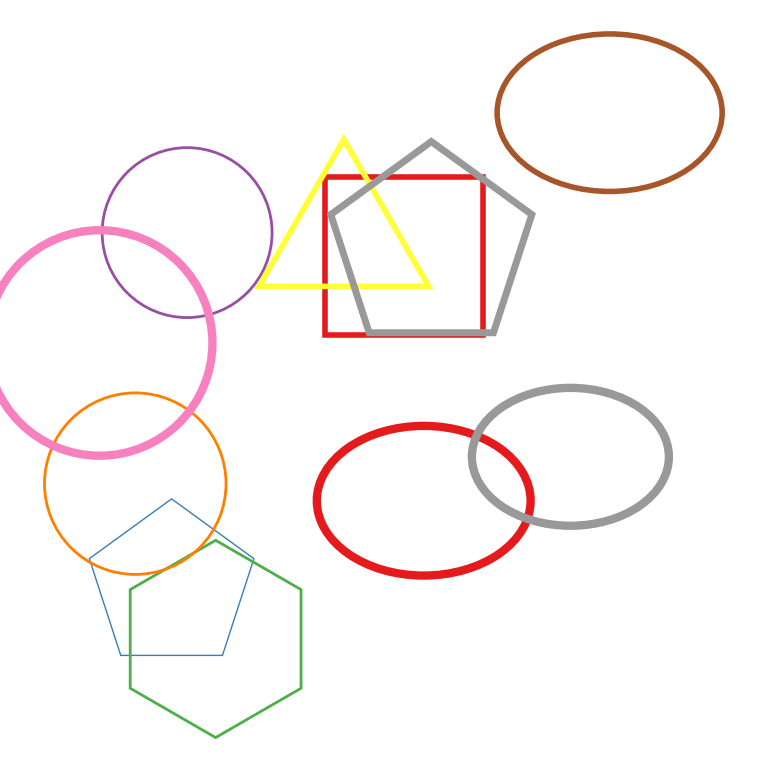[{"shape": "oval", "thickness": 3, "radius": 0.69, "center": [0.55, 0.35]}, {"shape": "square", "thickness": 2, "radius": 0.51, "center": [0.524, 0.668]}, {"shape": "pentagon", "thickness": 0.5, "radius": 0.56, "center": [0.223, 0.24]}, {"shape": "hexagon", "thickness": 1, "radius": 0.64, "center": [0.28, 0.17]}, {"shape": "circle", "thickness": 1, "radius": 0.55, "center": [0.243, 0.698]}, {"shape": "circle", "thickness": 1, "radius": 0.59, "center": [0.176, 0.372]}, {"shape": "triangle", "thickness": 2, "radius": 0.64, "center": [0.447, 0.692]}, {"shape": "oval", "thickness": 2, "radius": 0.73, "center": [0.792, 0.854]}, {"shape": "circle", "thickness": 3, "radius": 0.73, "center": [0.129, 0.555]}, {"shape": "pentagon", "thickness": 2.5, "radius": 0.69, "center": [0.56, 0.679]}, {"shape": "oval", "thickness": 3, "radius": 0.64, "center": [0.741, 0.407]}]